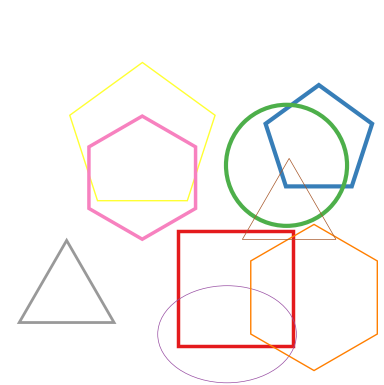[{"shape": "square", "thickness": 2.5, "radius": 0.75, "center": [0.611, 0.251]}, {"shape": "pentagon", "thickness": 3, "radius": 0.73, "center": [0.828, 0.634]}, {"shape": "circle", "thickness": 3, "radius": 0.79, "center": [0.744, 0.571]}, {"shape": "oval", "thickness": 0.5, "radius": 0.9, "center": [0.59, 0.132]}, {"shape": "hexagon", "thickness": 1, "radius": 0.95, "center": [0.816, 0.227]}, {"shape": "pentagon", "thickness": 1, "radius": 0.99, "center": [0.37, 0.639]}, {"shape": "triangle", "thickness": 0.5, "radius": 0.7, "center": [0.751, 0.448]}, {"shape": "hexagon", "thickness": 2.5, "radius": 0.8, "center": [0.369, 0.539]}, {"shape": "triangle", "thickness": 2, "radius": 0.71, "center": [0.173, 0.233]}]